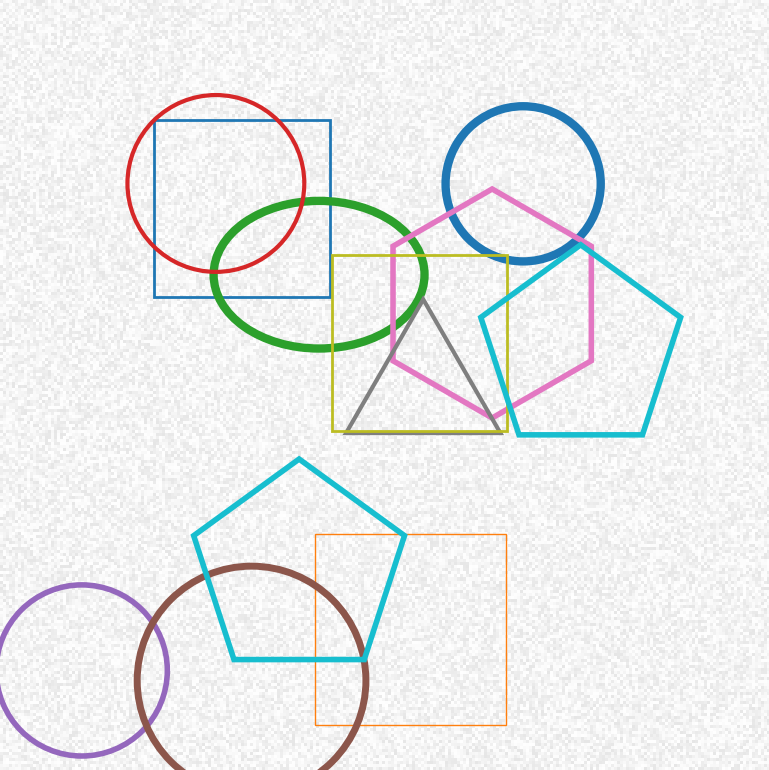[{"shape": "circle", "thickness": 3, "radius": 0.5, "center": [0.679, 0.761]}, {"shape": "square", "thickness": 1, "radius": 0.57, "center": [0.314, 0.729]}, {"shape": "square", "thickness": 0.5, "radius": 0.62, "center": [0.533, 0.183]}, {"shape": "oval", "thickness": 3, "radius": 0.68, "center": [0.414, 0.643]}, {"shape": "circle", "thickness": 1.5, "radius": 0.57, "center": [0.28, 0.762]}, {"shape": "circle", "thickness": 2, "radius": 0.56, "center": [0.106, 0.129]}, {"shape": "circle", "thickness": 2.5, "radius": 0.74, "center": [0.327, 0.116]}, {"shape": "hexagon", "thickness": 2, "radius": 0.74, "center": [0.639, 0.606]}, {"shape": "triangle", "thickness": 1.5, "radius": 0.58, "center": [0.55, 0.495]}, {"shape": "square", "thickness": 1, "radius": 0.57, "center": [0.545, 0.555]}, {"shape": "pentagon", "thickness": 2, "radius": 0.72, "center": [0.388, 0.26]}, {"shape": "pentagon", "thickness": 2, "radius": 0.68, "center": [0.754, 0.546]}]